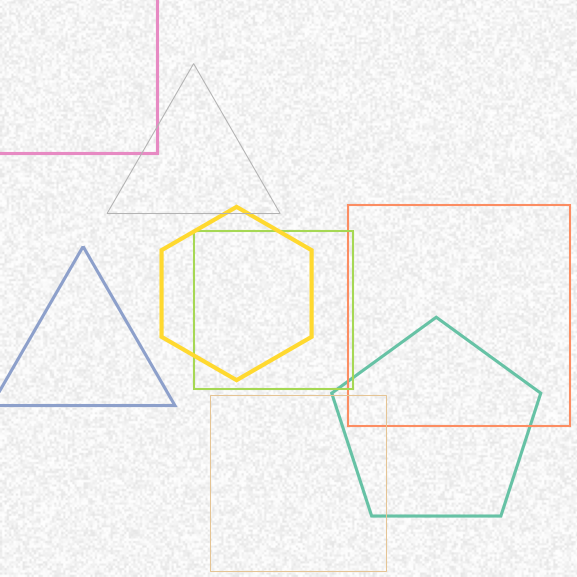[{"shape": "pentagon", "thickness": 1.5, "radius": 0.95, "center": [0.755, 0.26]}, {"shape": "square", "thickness": 1, "radius": 0.96, "center": [0.795, 0.453]}, {"shape": "triangle", "thickness": 1.5, "radius": 0.92, "center": [0.144, 0.389]}, {"shape": "square", "thickness": 1.5, "radius": 0.81, "center": [0.111, 0.895]}, {"shape": "square", "thickness": 1, "radius": 0.69, "center": [0.474, 0.463]}, {"shape": "hexagon", "thickness": 2, "radius": 0.75, "center": [0.41, 0.491]}, {"shape": "square", "thickness": 0.5, "radius": 0.76, "center": [0.516, 0.162]}, {"shape": "triangle", "thickness": 0.5, "radius": 0.87, "center": [0.335, 0.716]}]